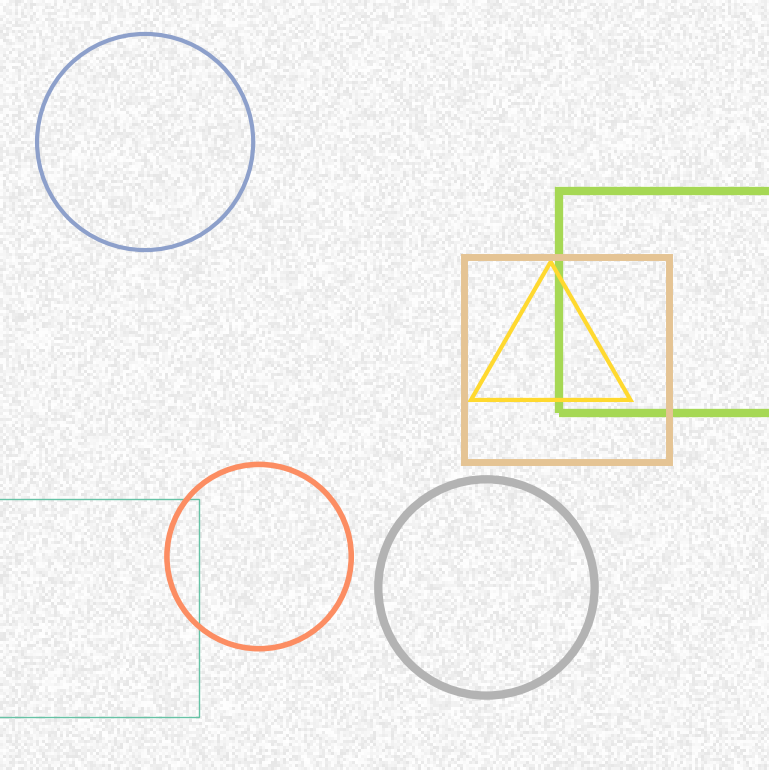[{"shape": "square", "thickness": 0.5, "radius": 0.71, "center": [0.117, 0.21]}, {"shape": "circle", "thickness": 2, "radius": 0.6, "center": [0.336, 0.277]}, {"shape": "circle", "thickness": 1.5, "radius": 0.7, "center": [0.188, 0.816]}, {"shape": "square", "thickness": 3, "radius": 0.72, "center": [0.87, 0.608]}, {"shape": "triangle", "thickness": 1.5, "radius": 0.6, "center": [0.715, 0.54]}, {"shape": "square", "thickness": 2.5, "radius": 0.66, "center": [0.735, 0.533]}, {"shape": "circle", "thickness": 3, "radius": 0.7, "center": [0.632, 0.237]}]